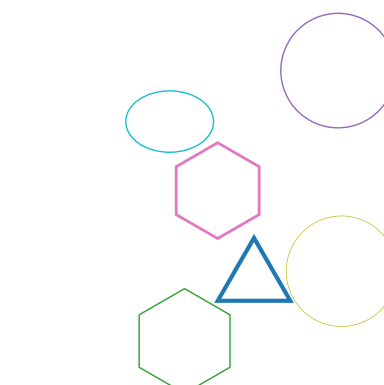[{"shape": "triangle", "thickness": 3, "radius": 0.54, "center": [0.66, 0.273]}, {"shape": "hexagon", "thickness": 1, "radius": 0.68, "center": [0.479, 0.114]}, {"shape": "circle", "thickness": 1, "radius": 0.74, "center": [0.878, 0.817]}, {"shape": "hexagon", "thickness": 2, "radius": 0.62, "center": [0.565, 0.505]}, {"shape": "circle", "thickness": 0.5, "radius": 0.72, "center": [0.887, 0.296]}, {"shape": "oval", "thickness": 1, "radius": 0.57, "center": [0.441, 0.684]}]